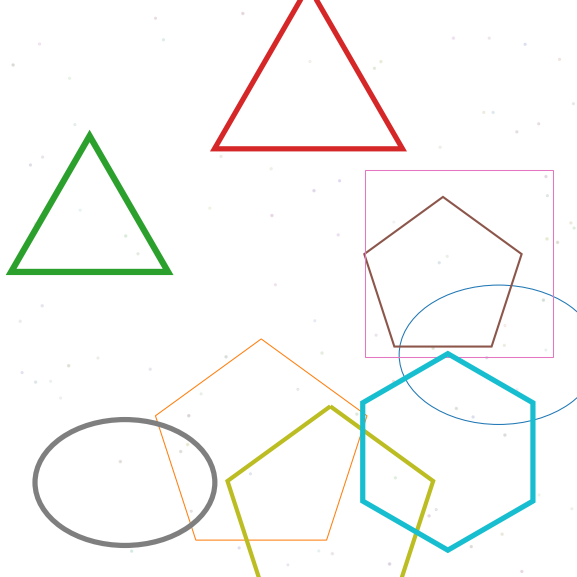[{"shape": "oval", "thickness": 0.5, "radius": 0.86, "center": [0.864, 0.385]}, {"shape": "pentagon", "thickness": 0.5, "radius": 0.96, "center": [0.452, 0.22]}, {"shape": "triangle", "thickness": 3, "radius": 0.78, "center": [0.155, 0.607]}, {"shape": "triangle", "thickness": 2.5, "radius": 0.94, "center": [0.534, 0.835]}, {"shape": "pentagon", "thickness": 1, "radius": 0.72, "center": [0.767, 0.515]}, {"shape": "square", "thickness": 0.5, "radius": 0.81, "center": [0.795, 0.543]}, {"shape": "oval", "thickness": 2.5, "radius": 0.78, "center": [0.216, 0.164]}, {"shape": "pentagon", "thickness": 2, "radius": 0.94, "center": [0.572, 0.108]}, {"shape": "hexagon", "thickness": 2.5, "radius": 0.85, "center": [0.775, 0.217]}]